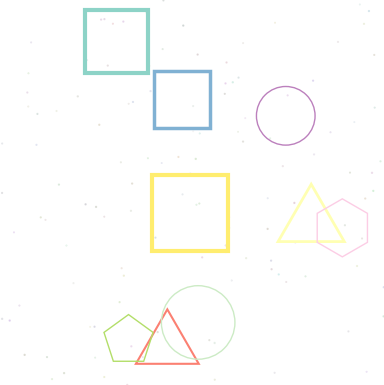[{"shape": "square", "thickness": 3, "radius": 0.41, "center": [0.302, 0.892]}, {"shape": "triangle", "thickness": 2, "radius": 0.5, "center": [0.808, 0.422]}, {"shape": "triangle", "thickness": 1.5, "radius": 0.47, "center": [0.435, 0.102]}, {"shape": "square", "thickness": 2.5, "radius": 0.37, "center": [0.472, 0.742]}, {"shape": "pentagon", "thickness": 1, "radius": 0.34, "center": [0.334, 0.116]}, {"shape": "hexagon", "thickness": 1, "radius": 0.38, "center": [0.889, 0.408]}, {"shape": "circle", "thickness": 1, "radius": 0.38, "center": [0.742, 0.699]}, {"shape": "circle", "thickness": 1, "radius": 0.48, "center": [0.515, 0.162]}, {"shape": "square", "thickness": 3, "radius": 0.49, "center": [0.493, 0.447]}]